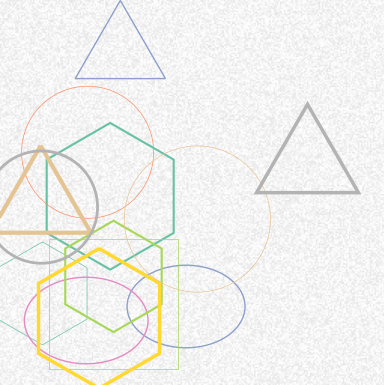[{"shape": "hexagon", "thickness": 1.5, "radius": 0.95, "center": [0.286, 0.49]}, {"shape": "hexagon", "thickness": 0.5, "radius": 0.67, "center": [0.11, 0.238]}, {"shape": "circle", "thickness": 0.5, "radius": 0.86, "center": [0.228, 0.604]}, {"shape": "triangle", "thickness": 1, "radius": 0.68, "center": [0.313, 0.864]}, {"shape": "oval", "thickness": 1, "radius": 0.77, "center": [0.483, 0.204]}, {"shape": "oval", "thickness": 1, "radius": 0.8, "center": [0.224, 0.167]}, {"shape": "hexagon", "thickness": 1.5, "radius": 0.72, "center": [0.295, 0.282]}, {"shape": "square", "thickness": 0.5, "radius": 0.84, "center": [0.295, 0.211]}, {"shape": "hexagon", "thickness": 2.5, "radius": 0.91, "center": [0.257, 0.173]}, {"shape": "circle", "thickness": 0.5, "radius": 0.95, "center": [0.513, 0.431]}, {"shape": "triangle", "thickness": 3, "radius": 0.75, "center": [0.105, 0.471]}, {"shape": "triangle", "thickness": 2.5, "radius": 0.76, "center": [0.799, 0.576]}, {"shape": "circle", "thickness": 2, "radius": 0.73, "center": [0.107, 0.462]}]